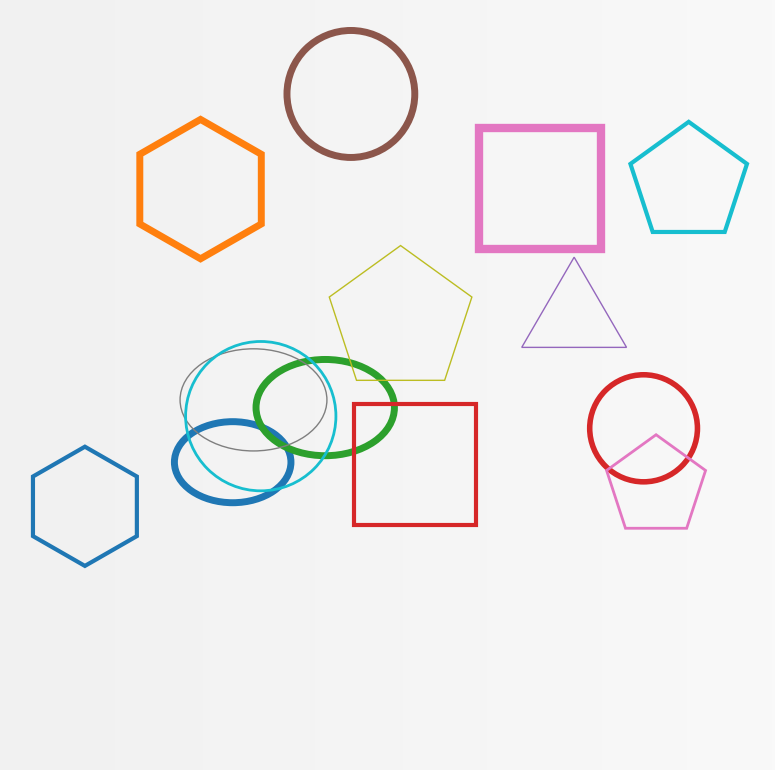[{"shape": "oval", "thickness": 2.5, "radius": 0.38, "center": [0.3, 0.4]}, {"shape": "hexagon", "thickness": 1.5, "radius": 0.39, "center": [0.11, 0.342]}, {"shape": "hexagon", "thickness": 2.5, "radius": 0.45, "center": [0.259, 0.754]}, {"shape": "oval", "thickness": 2.5, "radius": 0.45, "center": [0.42, 0.471]}, {"shape": "square", "thickness": 1.5, "radius": 0.39, "center": [0.536, 0.396]}, {"shape": "circle", "thickness": 2, "radius": 0.35, "center": [0.83, 0.444]}, {"shape": "triangle", "thickness": 0.5, "radius": 0.39, "center": [0.741, 0.588]}, {"shape": "circle", "thickness": 2.5, "radius": 0.41, "center": [0.453, 0.878]}, {"shape": "square", "thickness": 3, "radius": 0.39, "center": [0.697, 0.756]}, {"shape": "pentagon", "thickness": 1, "radius": 0.34, "center": [0.847, 0.368]}, {"shape": "oval", "thickness": 0.5, "radius": 0.47, "center": [0.327, 0.481]}, {"shape": "pentagon", "thickness": 0.5, "radius": 0.48, "center": [0.517, 0.584]}, {"shape": "pentagon", "thickness": 1.5, "radius": 0.4, "center": [0.889, 0.763]}, {"shape": "circle", "thickness": 1, "radius": 0.48, "center": [0.336, 0.46]}]